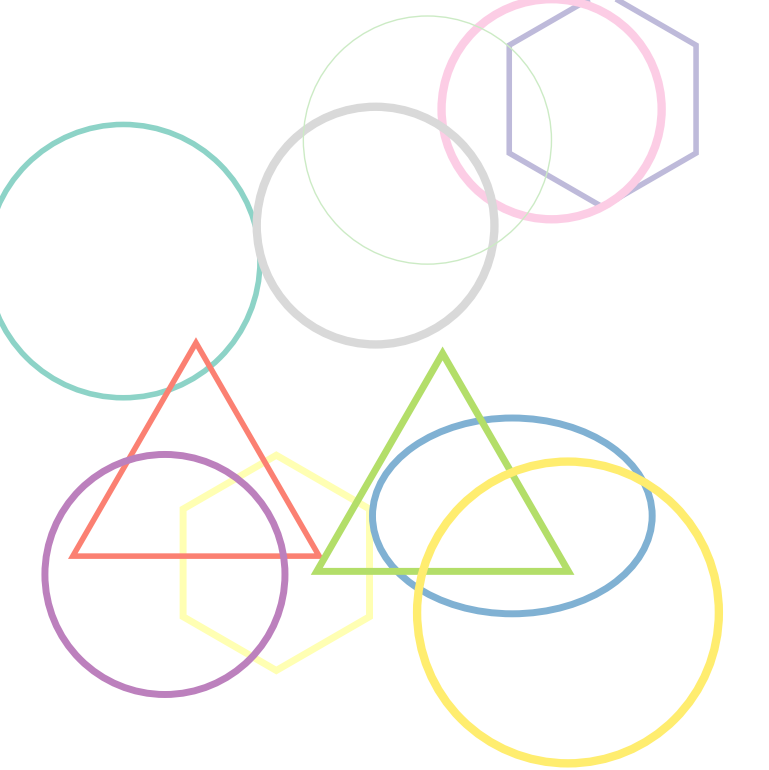[{"shape": "circle", "thickness": 2, "radius": 0.89, "center": [0.16, 0.661]}, {"shape": "hexagon", "thickness": 2.5, "radius": 0.7, "center": [0.359, 0.269]}, {"shape": "hexagon", "thickness": 2, "radius": 0.7, "center": [0.783, 0.871]}, {"shape": "triangle", "thickness": 2, "radius": 0.92, "center": [0.255, 0.37]}, {"shape": "oval", "thickness": 2.5, "radius": 0.91, "center": [0.665, 0.33]}, {"shape": "triangle", "thickness": 2.5, "radius": 0.94, "center": [0.575, 0.352]}, {"shape": "circle", "thickness": 3, "radius": 0.71, "center": [0.716, 0.858]}, {"shape": "circle", "thickness": 3, "radius": 0.77, "center": [0.488, 0.707]}, {"shape": "circle", "thickness": 2.5, "radius": 0.78, "center": [0.214, 0.254]}, {"shape": "circle", "thickness": 0.5, "radius": 0.81, "center": [0.555, 0.818]}, {"shape": "circle", "thickness": 3, "radius": 0.98, "center": [0.738, 0.205]}]